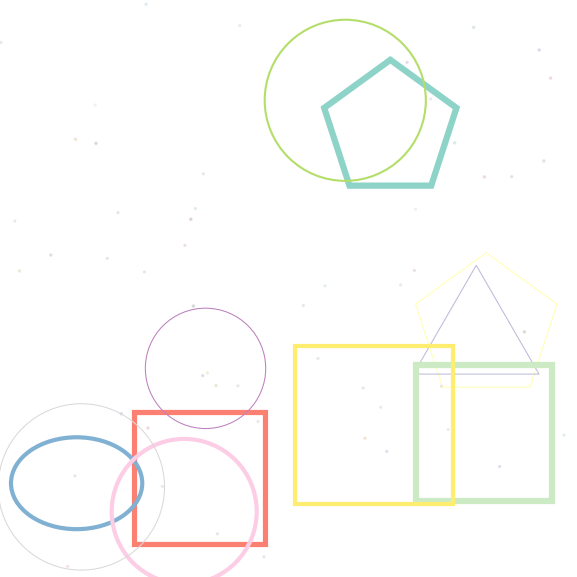[{"shape": "pentagon", "thickness": 3, "radius": 0.6, "center": [0.676, 0.775]}, {"shape": "pentagon", "thickness": 0.5, "radius": 0.64, "center": [0.842, 0.433]}, {"shape": "triangle", "thickness": 0.5, "radius": 0.63, "center": [0.825, 0.414]}, {"shape": "square", "thickness": 2.5, "radius": 0.57, "center": [0.345, 0.171]}, {"shape": "oval", "thickness": 2, "radius": 0.57, "center": [0.133, 0.162]}, {"shape": "circle", "thickness": 1, "radius": 0.7, "center": [0.598, 0.825]}, {"shape": "circle", "thickness": 2, "radius": 0.63, "center": [0.319, 0.114]}, {"shape": "circle", "thickness": 0.5, "radius": 0.72, "center": [0.141, 0.156]}, {"shape": "circle", "thickness": 0.5, "radius": 0.52, "center": [0.356, 0.361]}, {"shape": "square", "thickness": 3, "radius": 0.59, "center": [0.838, 0.249]}, {"shape": "square", "thickness": 2, "radius": 0.68, "center": [0.647, 0.263]}]